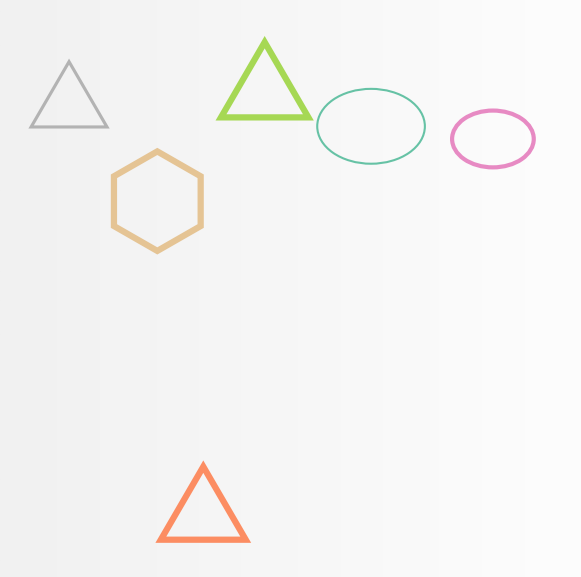[{"shape": "oval", "thickness": 1, "radius": 0.46, "center": [0.638, 0.78]}, {"shape": "triangle", "thickness": 3, "radius": 0.42, "center": [0.35, 0.107]}, {"shape": "oval", "thickness": 2, "radius": 0.35, "center": [0.848, 0.758]}, {"shape": "triangle", "thickness": 3, "radius": 0.43, "center": [0.455, 0.839]}, {"shape": "hexagon", "thickness": 3, "radius": 0.43, "center": [0.271, 0.651]}, {"shape": "triangle", "thickness": 1.5, "radius": 0.38, "center": [0.119, 0.817]}]